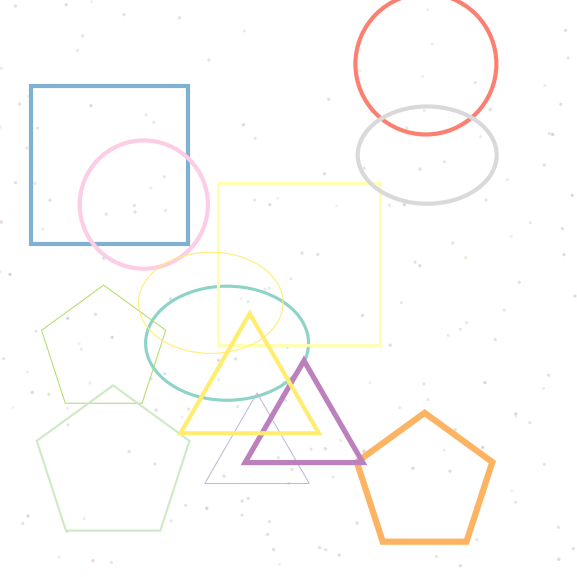[{"shape": "oval", "thickness": 1.5, "radius": 0.71, "center": [0.393, 0.405]}, {"shape": "square", "thickness": 1.5, "radius": 0.7, "center": [0.517, 0.542]}, {"shape": "triangle", "thickness": 0.5, "radius": 0.52, "center": [0.445, 0.214]}, {"shape": "circle", "thickness": 2, "radius": 0.61, "center": [0.737, 0.888]}, {"shape": "square", "thickness": 2, "radius": 0.68, "center": [0.19, 0.714]}, {"shape": "pentagon", "thickness": 3, "radius": 0.62, "center": [0.735, 0.161]}, {"shape": "pentagon", "thickness": 0.5, "radius": 0.57, "center": [0.18, 0.392]}, {"shape": "circle", "thickness": 2, "radius": 0.56, "center": [0.249, 0.645]}, {"shape": "oval", "thickness": 2, "radius": 0.6, "center": [0.74, 0.731]}, {"shape": "triangle", "thickness": 2.5, "radius": 0.59, "center": [0.526, 0.257]}, {"shape": "pentagon", "thickness": 1, "radius": 0.7, "center": [0.196, 0.193]}, {"shape": "oval", "thickness": 0.5, "radius": 0.63, "center": [0.365, 0.475]}, {"shape": "triangle", "thickness": 2, "radius": 0.69, "center": [0.432, 0.318]}]